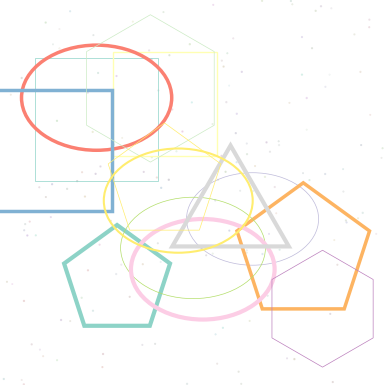[{"shape": "square", "thickness": 0.5, "radius": 0.8, "center": [0.251, 0.69]}, {"shape": "pentagon", "thickness": 3, "radius": 0.72, "center": [0.304, 0.271]}, {"shape": "square", "thickness": 1, "radius": 0.68, "center": [0.429, 0.729]}, {"shape": "oval", "thickness": 0.5, "radius": 0.86, "center": [0.656, 0.431]}, {"shape": "oval", "thickness": 2.5, "radius": 0.98, "center": [0.251, 0.746]}, {"shape": "square", "thickness": 2.5, "radius": 0.78, "center": [0.134, 0.609]}, {"shape": "pentagon", "thickness": 2.5, "radius": 0.9, "center": [0.788, 0.344]}, {"shape": "oval", "thickness": 0.5, "radius": 0.94, "center": [0.501, 0.356]}, {"shape": "oval", "thickness": 3, "radius": 0.93, "center": [0.527, 0.301]}, {"shape": "triangle", "thickness": 3, "radius": 0.87, "center": [0.599, 0.447]}, {"shape": "hexagon", "thickness": 0.5, "radius": 0.76, "center": [0.838, 0.198]}, {"shape": "hexagon", "thickness": 0.5, "radius": 0.96, "center": [0.391, 0.77]}, {"shape": "oval", "thickness": 1.5, "radius": 0.97, "center": [0.463, 0.479]}, {"shape": "pentagon", "thickness": 0.5, "radius": 0.77, "center": [0.427, 0.527]}]